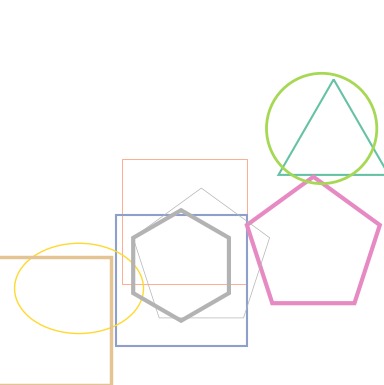[{"shape": "triangle", "thickness": 1.5, "radius": 0.83, "center": [0.867, 0.628]}, {"shape": "square", "thickness": 0.5, "radius": 0.82, "center": [0.479, 0.424]}, {"shape": "square", "thickness": 1.5, "radius": 0.85, "center": [0.472, 0.271]}, {"shape": "pentagon", "thickness": 3, "radius": 0.91, "center": [0.814, 0.359]}, {"shape": "circle", "thickness": 2, "radius": 0.72, "center": [0.835, 0.666]}, {"shape": "oval", "thickness": 1, "radius": 0.84, "center": [0.205, 0.251]}, {"shape": "square", "thickness": 2.5, "radius": 0.83, "center": [0.122, 0.166]}, {"shape": "hexagon", "thickness": 3, "radius": 0.72, "center": [0.47, 0.31]}, {"shape": "pentagon", "thickness": 0.5, "radius": 0.93, "center": [0.523, 0.325]}]